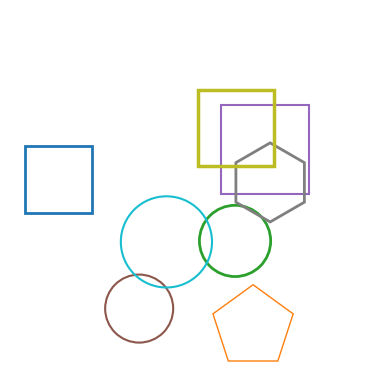[{"shape": "square", "thickness": 2, "radius": 0.43, "center": [0.153, 0.533]}, {"shape": "pentagon", "thickness": 1, "radius": 0.55, "center": [0.657, 0.151]}, {"shape": "circle", "thickness": 2, "radius": 0.46, "center": [0.611, 0.374]}, {"shape": "square", "thickness": 1.5, "radius": 0.57, "center": [0.688, 0.612]}, {"shape": "circle", "thickness": 1.5, "radius": 0.44, "center": [0.361, 0.198]}, {"shape": "hexagon", "thickness": 2, "radius": 0.51, "center": [0.702, 0.526]}, {"shape": "square", "thickness": 2.5, "radius": 0.49, "center": [0.613, 0.669]}, {"shape": "circle", "thickness": 1.5, "radius": 0.59, "center": [0.432, 0.372]}]